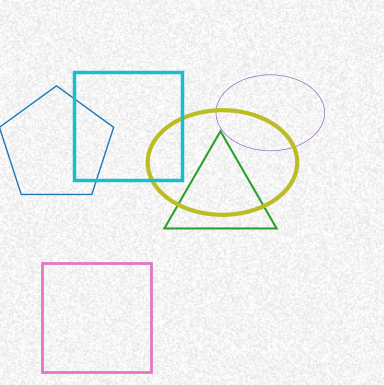[{"shape": "pentagon", "thickness": 1, "radius": 0.78, "center": [0.147, 0.621]}, {"shape": "triangle", "thickness": 1.5, "radius": 0.84, "center": [0.573, 0.491]}, {"shape": "oval", "thickness": 0.5, "radius": 0.71, "center": [0.702, 0.707]}, {"shape": "square", "thickness": 2, "radius": 0.71, "center": [0.252, 0.175]}, {"shape": "oval", "thickness": 3, "radius": 0.97, "center": [0.578, 0.578]}, {"shape": "square", "thickness": 2.5, "radius": 0.7, "center": [0.332, 0.672]}]